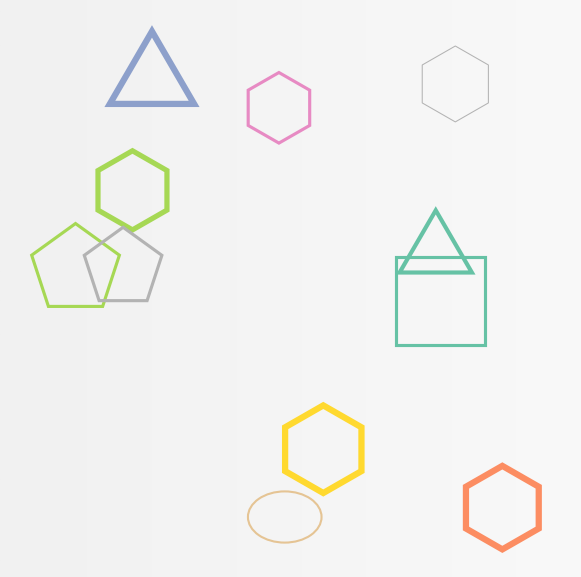[{"shape": "square", "thickness": 1.5, "radius": 0.38, "center": [0.757, 0.478]}, {"shape": "triangle", "thickness": 2, "radius": 0.36, "center": [0.75, 0.563]}, {"shape": "hexagon", "thickness": 3, "radius": 0.36, "center": [0.864, 0.12]}, {"shape": "triangle", "thickness": 3, "radius": 0.42, "center": [0.261, 0.861]}, {"shape": "hexagon", "thickness": 1.5, "radius": 0.31, "center": [0.48, 0.812]}, {"shape": "pentagon", "thickness": 1.5, "radius": 0.4, "center": [0.13, 0.533]}, {"shape": "hexagon", "thickness": 2.5, "radius": 0.34, "center": [0.228, 0.67]}, {"shape": "hexagon", "thickness": 3, "radius": 0.38, "center": [0.556, 0.221]}, {"shape": "oval", "thickness": 1, "radius": 0.32, "center": [0.49, 0.104]}, {"shape": "hexagon", "thickness": 0.5, "radius": 0.33, "center": [0.783, 0.854]}, {"shape": "pentagon", "thickness": 1.5, "radius": 0.35, "center": [0.212, 0.535]}]